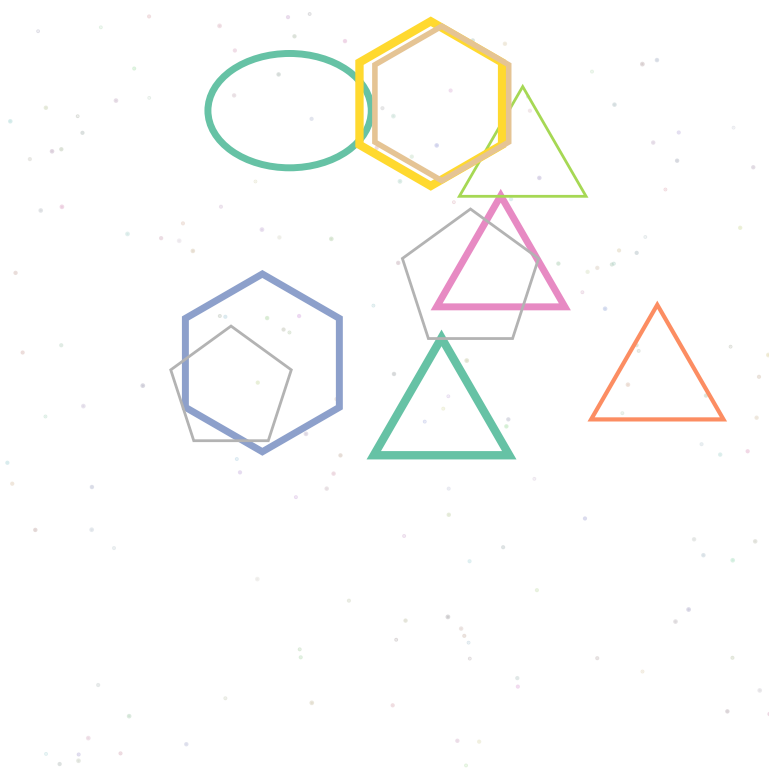[{"shape": "triangle", "thickness": 3, "radius": 0.51, "center": [0.573, 0.46]}, {"shape": "oval", "thickness": 2.5, "radius": 0.53, "center": [0.376, 0.856]}, {"shape": "triangle", "thickness": 1.5, "radius": 0.5, "center": [0.854, 0.505]}, {"shape": "hexagon", "thickness": 2.5, "radius": 0.58, "center": [0.341, 0.529]}, {"shape": "triangle", "thickness": 2.5, "radius": 0.48, "center": [0.65, 0.65]}, {"shape": "triangle", "thickness": 1, "radius": 0.48, "center": [0.679, 0.793]}, {"shape": "hexagon", "thickness": 3, "radius": 0.53, "center": [0.559, 0.865]}, {"shape": "hexagon", "thickness": 2, "radius": 0.5, "center": [0.574, 0.866]}, {"shape": "pentagon", "thickness": 1, "radius": 0.46, "center": [0.611, 0.636]}, {"shape": "pentagon", "thickness": 1, "radius": 0.41, "center": [0.3, 0.494]}]